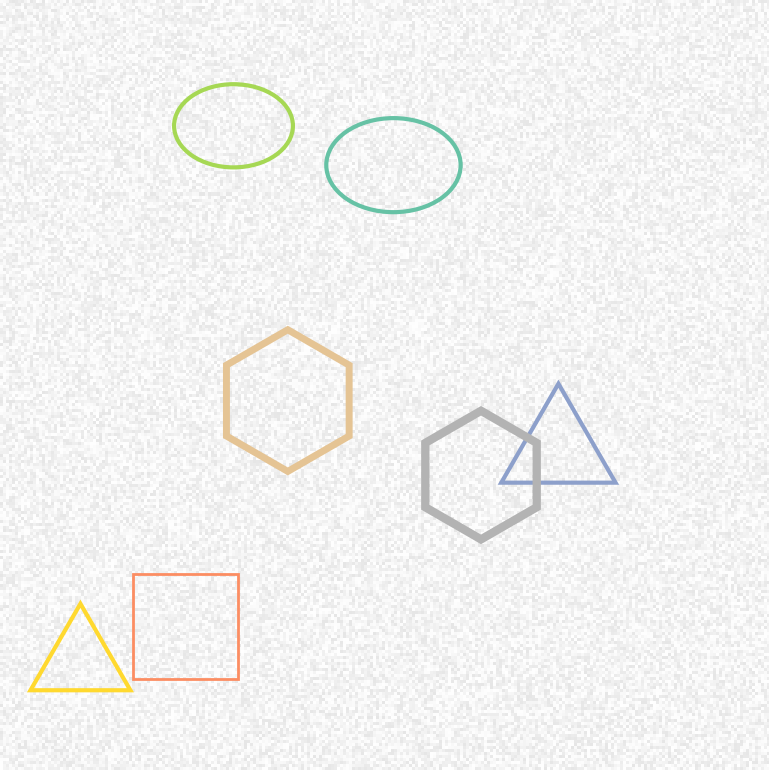[{"shape": "oval", "thickness": 1.5, "radius": 0.44, "center": [0.511, 0.786]}, {"shape": "square", "thickness": 1, "radius": 0.34, "center": [0.241, 0.186]}, {"shape": "triangle", "thickness": 1.5, "radius": 0.43, "center": [0.725, 0.416]}, {"shape": "oval", "thickness": 1.5, "radius": 0.39, "center": [0.303, 0.837]}, {"shape": "triangle", "thickness": 1.5, "radius": 0.37, "center": [0.104, 0.141]}, {"shape": "hexagon", "thickness": 2.5, "radius": 0.46, "center": [0.374, 0.48]}, {"shape": "hexagon", "thickness": 3, "radius": 0.42, "center": [0.625, 0.383]}]